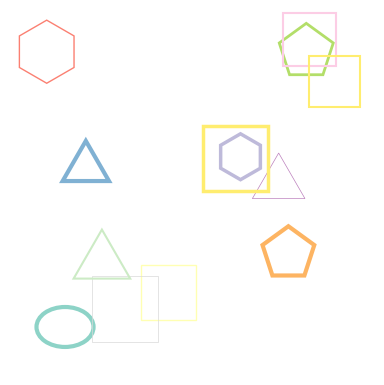[{"shape": "oval", "thickness": 3, "radius": 0.37, "center": [0.169, 0.151]}, {"shape": "square", "thickness": 1, "radius": 0.36, "center": [0.437, 0.241]}, {"shape": "hexagon", "thickness": 2.5, "radius": 0.3, "center": [0.625, 0.593]}, {"shape": "hexagon", "thickness": 1, "radius": 0.41, "center": [0.121, 0.866]}, {"shape": "triangle", "thickness": 3, "radius": 0.35, "center": [0.223, 0.565]}, {"shape": "pentagon", "thickness": 3, "radius": 0.35, "center": [0.749, 0.342]}, {"shape": "pentagon", "thickness": 2, "radius": 0.37, "center": [0.795, 0.866]}, {"shape": "square", "thickness": 1.5, "radius": 0.35, "center": [0.804, 0.897]}, {"shape": "square", "thickness": 0.5, "radius": 0.43, "center": [0.325, 0.198]}, {"shape": "triangle", "thickness": 0.5, "radius": 0.39, "center": [0.724, 0.524]}, {"shape": "triangle", "thickness": 1.5, "radius": 0.42, "center": [0.265, 0.319]}, {"shape": "square", "thickness": 2.5, "radius": 0.42, "center": [0.611, 0.588]}, {"shape": "square", "thickness": 1.5, "radius": 0.33, "center": [0.868, 0.788]}]